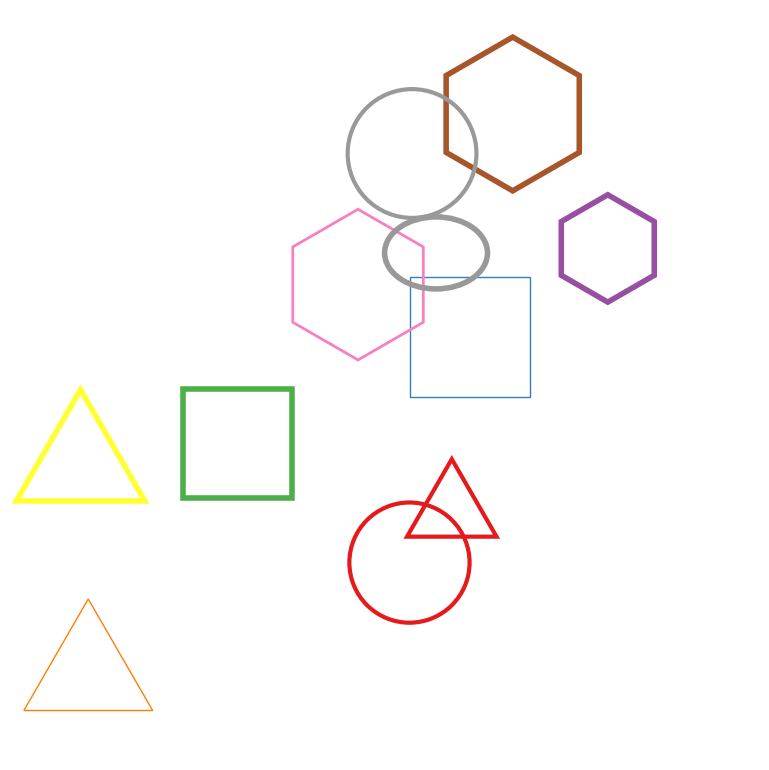[{"shape": "circle", "thickness": 1.5, "radius": 0.39, "center": [0.532, 0.269]}, {"shape": "triangle", "thickness": 1.5, "radius": 0.34, "center": [0.587, 0.337]}, {"shape": "square", "thickness": 0.5, "radius": 0.39, "center": [0.61, 0.563]}, {"shape": "square", "thickness": 2, "radius": 0.35, "center": [0.309, 0.424]}, {"shape": "hexagon", "thickness": 2, "radius": 0.35, "center": [0.789, 0.677]}, {"shape": "triangle", "thickness": 0.5, "radius": 0.48, "center": [0.115, 0.126]}, {"shape": "triangle", "thickness": 2, "radius": 0.48, "center": [0.105, 0.398]}, {"shape": "hexagon", "thickness": 2, "radius": 0.5, "center": [0.666, 0.852]}, {"shape": "hexagon", "thickness": 1, "radius": 0.49, "center": [0.465, 0.63]}, {"shape": "circle", "thickness": 1.5, "radius": 0.42, "center": [0.535, 0.801]}, {"shape": "oval", "thickness": 2, "radius": 0.33, "center": [0.566, 0.672]}]